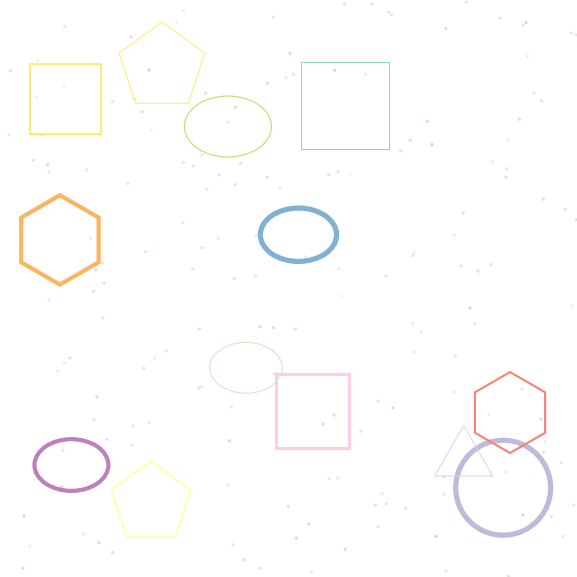[{"shape": "square", "thickness": 0.5, "radius": 0.38, "center": [0.597, 0.817]}, {"shape": "pentagon", "thickness": 1, "radius": 0.36, "center": [0.261, 0.128]}, {"shape": "circle", "thickness": 2.5, "radius": 0.41, "center": [0.871, 0.155]}, {"shape": "hexagon", "thickness": 1, "radius": 0.35, "center": [0.883, 0.285]}, {"shape": "oval", "thickness": 2.5, "radius": 0.33, "center": [0.517, 0.593]}, {"shape": "hexagon", "thickness": 2, "radius": 0.39, "center": [0.104, 0.584]}, {"shape": "oval", "thickness": 0.5, "radius": 0.38, "center": [0.395, 0.78]}, {"shape": "square", "thickness": 1.5, "radius": 0.32, "center": [0.541, 0.287]}, {"shape": "triangle", "thickness": 0.5, "radius": 0.29, "center": [0.803, 0.204]}, {"shape": "oval", "thickness": 2, "radius": 0.32, "center": [0.124, 0.194]}, {"shape": "oval", "thickness": 0.5, "radius": 0.31, "center": [0.426, 0.362]}, {"shape": "square", "thickness": 1, "radius": 0.3, "center": [0.113, 0.828]}, {"shape": "pentagon", "thickness": 0.5, "radius": 0.39, "center": [0.28, 0.883]}]